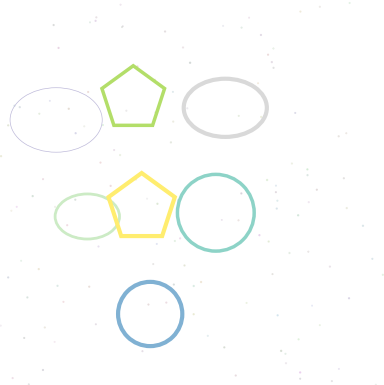[{"shape": "circle", "thickness": 2.5, "radius": 0.5, "center": [0.561, 0.447]}, {"shape": "oval", "thickness": 0.5, "radius": 0.6, "center": [0.146, 0.688]}, {"shape": "circle", "thickness": 3, "radius": 0.42, "center": [0.39, 0.184]}, {"shape": "pentagon", "thickness": 2.5, "radius": 0.43, "center": [0.346, 0.744]}, {"shape": "oval", "thickness": 3, "radius": 0.54, "center": [0.585, 0.72]}, {"shape": "oval", "thickness": 2, "radius": 0.42, "center": [0.227, 0.438]}, {"shape": "pentagon", "thickness": 3, "radius": 0.45, "center": [0.368, 0.46]}]